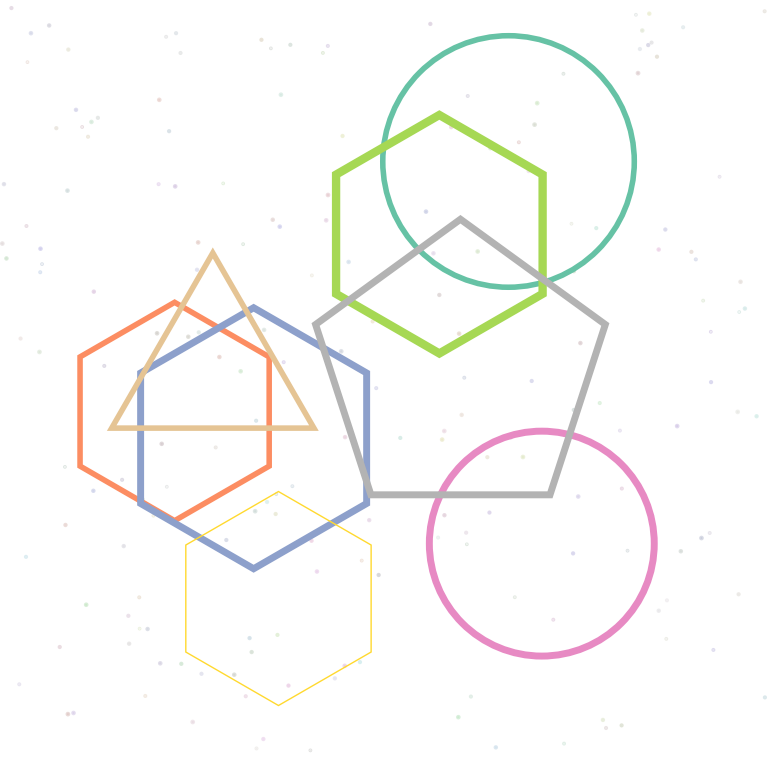[{"shape": "circle", "thickness": 2, "radius": 0.82, "center": [0.66, 0.79]}, {"shape": "hexagon", "thickness": 2, "radius": 0.71, "center": [0.227, 0.466]}, {"shape": "hexagon", "thickness": 2.5, "radius": 0.85, "center": [0.329, 0.431]}, {"shape": "circle", "thickness": 2.5, "radius": 0.73, "center": [0.704, 0.294]}, {"shape": "hexagon", "thickness": 3, "radius": 0.77, "center": [0.571, 0.696]}, {"shape": "hexagon", "thickness": 0.5, "radius": 0.69, "center": [0.362, 0.223]}, {"shape": "triangle", "thickness": 2, "radius": 0.76, "center": [0.276, 0.52]}, {"shape": "pentagon", "thickness": 2.5, "radius": 0.99, "center": [0.598, 0.517]}]